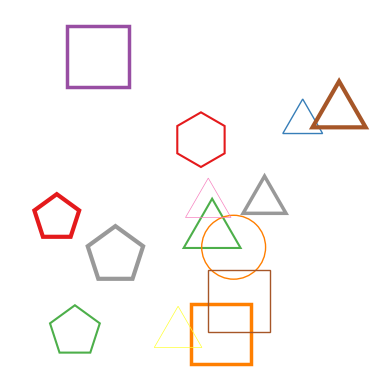[{"shape": "pentagon", "thickness": 3, "radius": 0.31, "center": [0.147, 0.434]}, {"shape": "hexagon", "thickness": 1.5, "radius": 0.35, "center": [0.522, 0.637]}, {"shape": "triangle", "thickness": 1, "radius": 0.3, "center": [0.786, 0.683]}, {"shape": "pentagon", "thickness": 1.5, "radius": 0.34, "center": [0.195, 0.139]}, {"shape": "triangle", "thickness": 1.5, "radius": 0.43, "center": [0.551, 0.399]}, {"shape": "square", "thickness": 2.5, "radius": 0.4, "center": [0.254, 0.853]}, {"shape": "square", "thickness": 2.5, "radius": 0.39, "center": [0.575, 0.133]}, {"shape": "circle", "thickness": 1, "radius": 0.41, "center": [0.607, 0.358]}, {"shape": "triangle", "thickness": 0.5, "radius": 0.36, "center": [0.463, 0.133]}, {"shape": "triangle", "thickness": 3, "radius": 0.4, "center": [0.881, 0.709]}, {"shape": "square", "thickness": 1, "radius": 0.4, "center": [0.621, 0.217]}, {"shape": "triangle", "thickness": 0.5, "radius": 0.34, "center": [0.541, 0.469]}, {"shape": "pentagon", "thickness": 3, "radius": 0.38, "center": [0.3, 0.337]}, {"shape": "triangle", "thickness": 2.5, "radius": 0.32, "center": [0.687, 0.478]}]